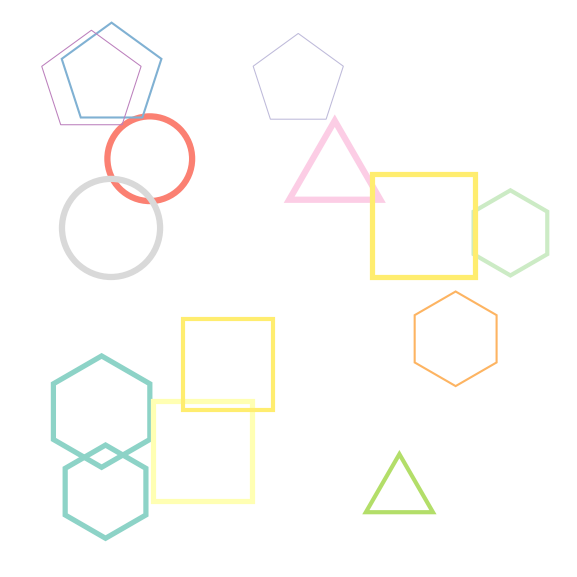[{"shape": "hexagon", "thickness": 2.5, "radius": 0.4, "center": [0.183, 0.148]}, {"shape": "hexagon", "thickness": 2.5, "radius": 0.48, "center": [0.176, 0.286]}, {"shape": "square", "thickness": 2.5, "radius": 0.43, "center": [0.351, 0.218]}, {"shape": "pentagon", "thickness": 0.5, "radius": 0.41, "center": [0.516, 0.859]}, {"shape": "circle", "thickness": 3, "radius": 0.37, "center": [0.259, 0.724]}, {"shape": "pentagon", "thickness": 1, "radius": 0.45, "center": [0.193, 0.869]}, {"shape": "hexagon", "thickness": 1, "radius": 0.41, "center": [0.789, 0.412]}, {"shape": "triangle", "thickness": 2, "radius": 0.34, "center": [0.692, 0.146]}, {"shape": "triangle", "thickness": 3, "radius": 0.46, "center": [0.58, 0.699]}, {"shape": "circle", "thickness": 3, "radius": 0.42, "center": [0.192, 0.604]}, {"shape": "pentagon", "thickness": 0.5, "radius": 0.45, "center": [0.158, 0.856]}, {"shape": "hexagon", "thickness": 2, "radius": 0.37, "center": [0.884, 0.596]}, {"shape": "square", "thickness": 2, "radius": 0.39, "center": [0.394, 0.368]}, {"shape": "square", "thickness": 2.5, "radius": 0.45, "center": [0.733, 0.609]}]